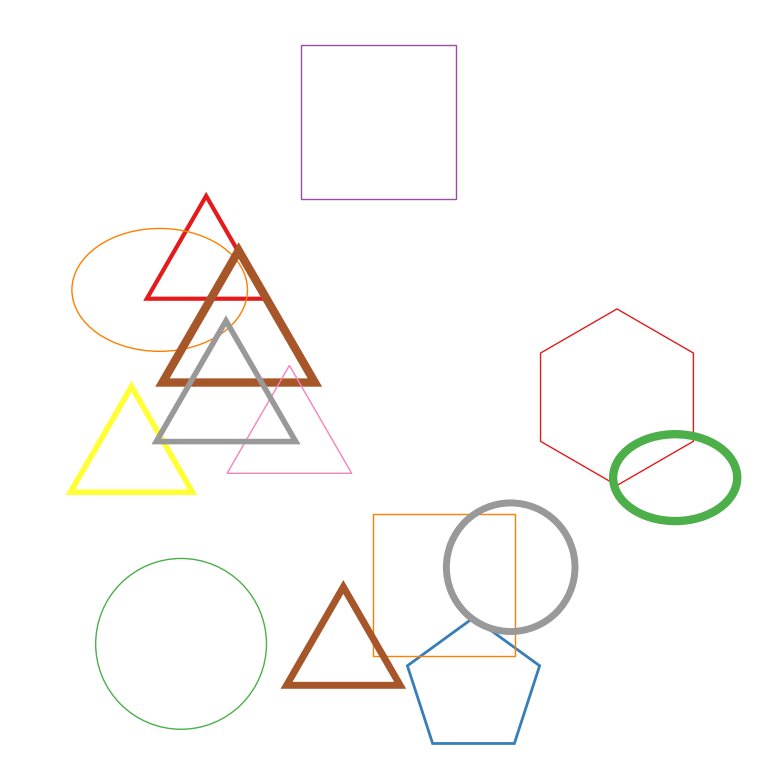[{"shape": "triangle", "thickness": 1.5, "radius": 0.44, "center": [0.268, 0.657]}, {"shape": "hexagon", "thickness": 0.5, "radius": 0.57, "center": [0.801, 0.484]}, {"shape": "pentagon", "thickness": 1, "radius": 0.45, "center": [0.615, 0.107]}, {"shape": "circle", "thickness": 0.5, "radius": 0.55, "center": [0.235, 0.164]}, {"shape": "oval", "thickness": 3, "radius": 0.4, "center": [0.877, 0.38]}, {"shape": "square", "thickness": 0.5, "radius": 0.5, "center": [0.492, 0.841]}, {"shape": "square", "thickness": 0.5, "radius": 0.46, "center": [0.577, 0.24]}, {"shape": "oval", "thickness": 0.5, "radius": 0.57, "center": [0.207, 0.624]}, {"shape": "triangle", "thickness": 2, "radius": 0.46, "center": [0.171, 0.407]}, {"shape": "triangle", "thickness": 2.5, "radius": 0.43, "center": [0.446, 0.153]}, {"shape": "triangle", "thickness": 3, "radius": 0.57, "center": [0.31, 0.56]}, {"shape": "triangle", "thickness": 0.5, "radius": 0.47, "center": [0.376, 0.432]}, {"shape": "circle", "thickness": 2.5, "radius": 0.42, "center": [0.663, 0.263]}, {"shape": "triangle", "thickness": 2, "radius": 0.52, "center": [0.294, 0.479]}]